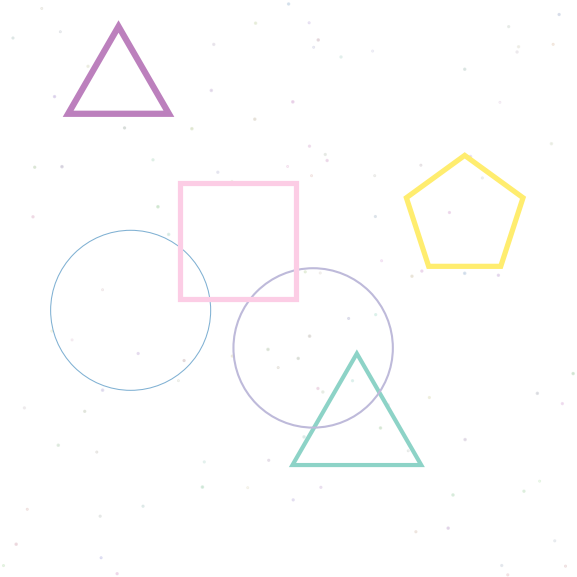[{"shape": "triangle", "thickness": 2, "radius": 0.64, "center": [0.618, 0.258]}, {"shape": "circle", "thickness": 1, "radius": 0.69, "center": [0.542, 0.397]}, {"shape": "circle", "thickness": 0.5, "radius": 0.69, "center": [0.226, 0.462]}, {"shape": "square", "thickness": 2.5, "radius": 0.5, "center": [0.412, 0.582]}, {"shape": "triangle", "thickness": 3, "radius": 0.5, "center": [0.205, 0.853]}, {"shape": "pentagon", "thickness": 2.5, "radius": 0.53, "center": [0.805, 0.624]}]